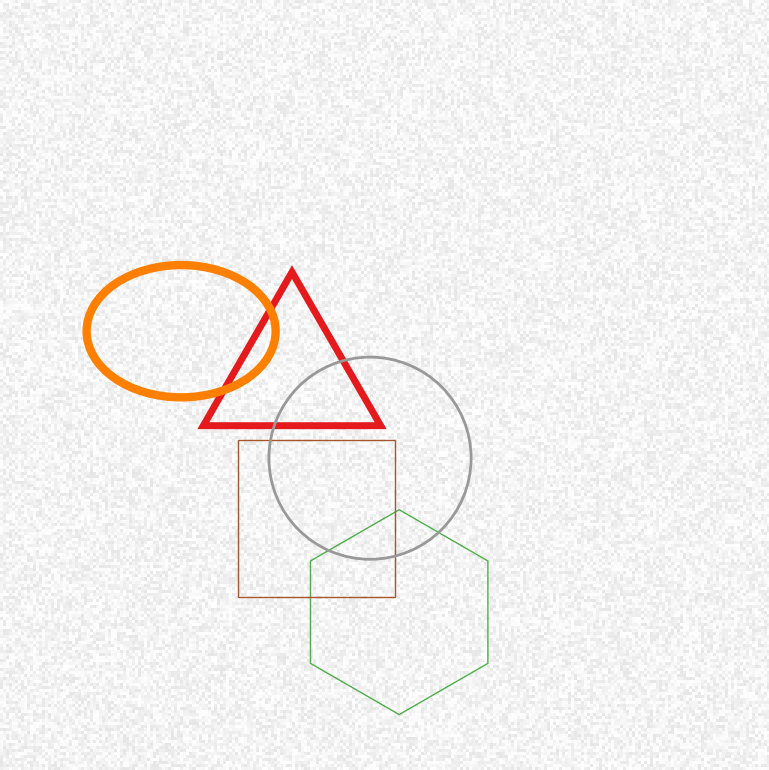[{"shape": "triangle", "thickness": 2.5, "radius": 0.66, "center": [0.379, 0.514]}, {"shape": "hexagon", "thickness": 0.5, "radius": 0.67, "center": [0.518, 0.205]}, {"shape": "oval", "thickness": 3, "radius": 0.61, "center": [0.235, 0.57]}, {"shape": "square", "thickness": 0.5, "radius": 0.51, "center": [0.41, 0.326]}, {"shape": "circle", "thickness": 1, "radius": 0.66, "center": [0.481, 0.405]}]